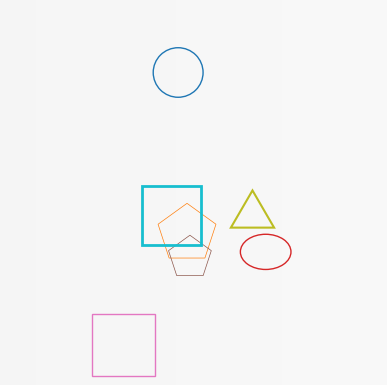[{"shape": "circle", "thickness": 1, "radius": 0.32, "center": [0.46, 0.812]}, {"shape": "pentagon", "thickness": 0.5, "radius": 0.39, "center": [0.483, 0.393]}, {"shape": "oval", "thickness": 1, "radius": 0.33, "center": [0.686, 0.346]}, {"shape": "pentagon", "thickness": 0.5, "radius": 0.29, "center": [0.49, 0.331]}, {"shape": "square", "thickness": 1, "radius": 0.4, "center": [0.319, 0.103]}, {"shape": "triangle", "thickness": 1.5, "radius": 0.32, "center": [0.652, 0.441]}, {"shape": "square", "thickness": 2, "radius": 0.38, "center": [0.442, 0.441]}]